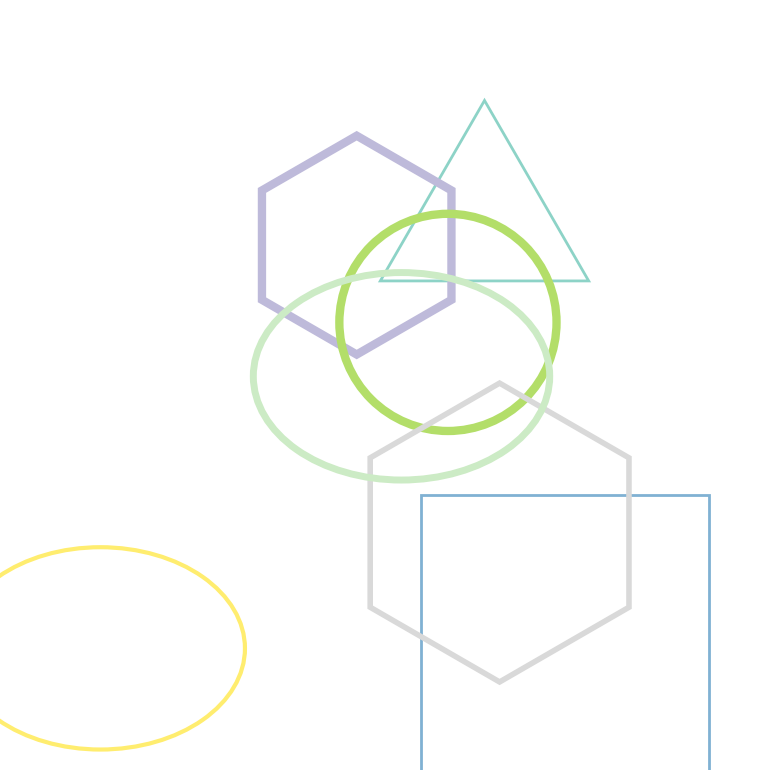[{"shape": "triangle", "thickness": 1, "radius": 0.78, "center": [0.629, 0.713]}, {"shape": "hexagon", "thickness": 3, "radius": 0.71, "center": [0.463, 0.682]}, {"shape": "square", "thickness": 1, "radius": 0.93, "center": [0.734, 0.171]}, {"shape": "circle", "thickness": 3, "radius": 0.71, "center": [0.582, 0.581]}, {"shape": "hexagon", "thickness": 2, "radius": 0.97, "center": [0.649, 0.308]}, {"shape": "oval", "thickness": 2.5, "radius": 0.96, "center": [0.521, 0.511]}, {"shape": "oval", "thickness": 1.5, "radius": 0.94, "center": [0.13, 0.158]}]